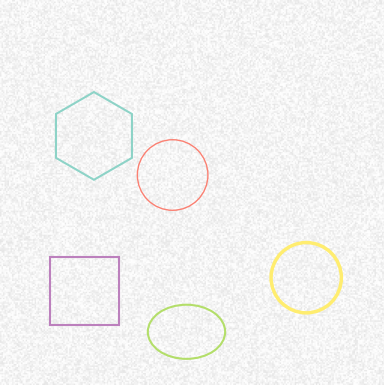[{"shape": "hexagon", "thickness": 1.5, "radius": 0.57, "center": [0.244, 0.647]}, {"shape": "circle", "thickness": 1, "radius": 0.46, "center": [0.448, 0.545]}, {"shape": "oval", "thickness": 1.5, "radius": 0.5, "center": [0.484, 0.138]}, {"shape": "square", "thickness": 1.5, "radius": 0.44, "center": [0.22, 0.243]}, {"shape": "circle", "thickness": 2.5, "radius": 0.46, "center": [0.795, 0.279]}]